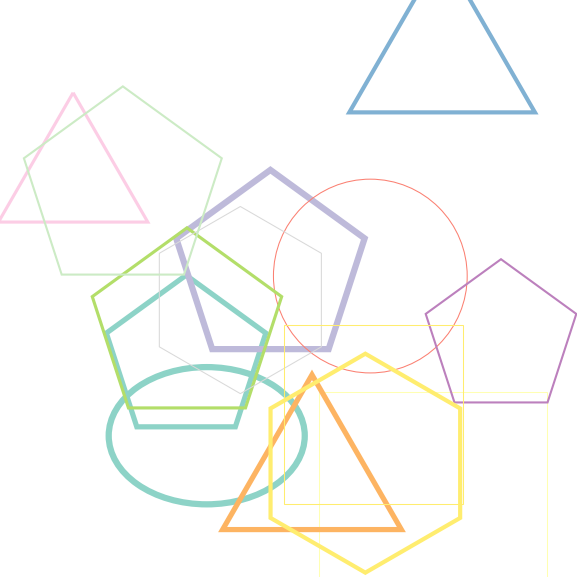[{"shape": "oval", "thickness": 3, "radius": 0.85, "center": [0.358, 0.245]}, {"shape": "pentagon", "thickness": 2.5, "radius": 0.73, "center": [0.322, 0.377]}, {"shape": "square", "thickness": 0.5, "radius": 0.99, "center": [0.75, 0.122]}, {"shape": "pentagon", "thickness": 3, "radius": 0.86, "center": [0.468, 0.533]}, {"shape": "circle", "thickness": 0.5, "radius": 0.84, "center": [0.641, 0.521]}, {"shape": "triangle", "thickness": 2, "radius": 0.93, "center": [0.766, 0.897]}, {"shape": "triangle", "thickness": 2.5, "radius": 0.89, "center": [0.54, 0.171]}, {"shape": "pentagon", "thickness": 1.5, "radius": 0.86, "center": [0.324, 0.432]}, {"shape": "triangle", "thickness": 1.5, "radius": 0.75, "center": [0.127, 0.689]}, {"shape": "hexagon", "thickness": 0.5, "radius": 0.81, "center": [0.416, 0.48]}, {"shape": "pentagon", "thickness": 1, "radius": 0.69, "center": [0.868, 0.413]}, {"shape": "pentagon", "thickness": 1, "radius": 0.9, "center": [0.213, 0.669]}, {"shape": "square", "thickness": 0.5, "radius": 0.77, "center": [0.647, 0.281]}, {"shape": "hexagon", "thickness": 2, "radius": 0.95, "center": [0.633, 0.197]}]